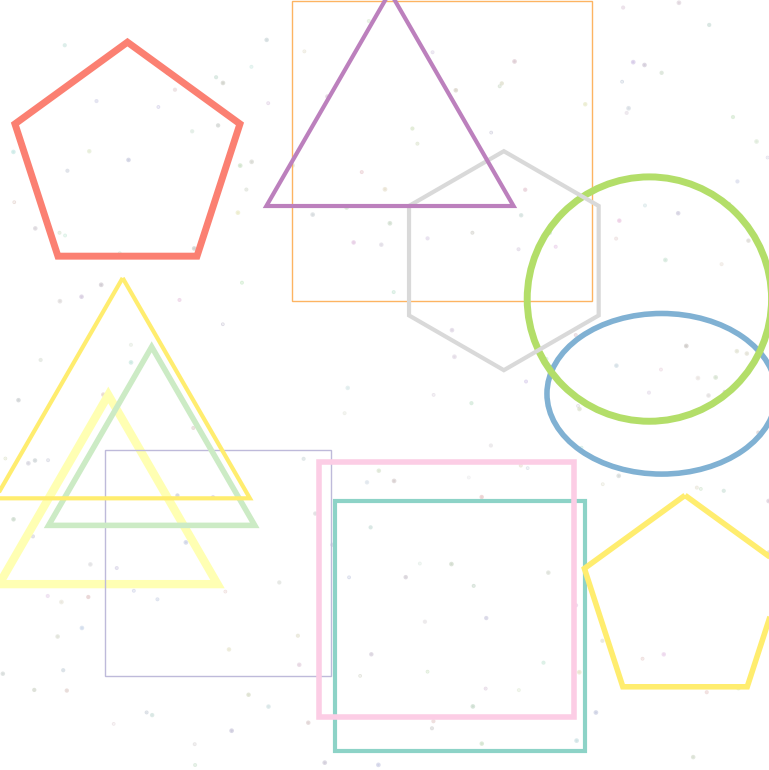[{"shape": "square", "thickness": 1.5, "radius": 0.81, "center": [0.597, 0.187]}, {"shape": "triangle", "thickness": 3, "radius": 0.82, "center": [0.141, 0.323]}, {"shape": "square", "thickness": 0.5, "radius": 0.73, "center": [0.283, 0.269]}, {"shape": "pentagon", "thickness": 2.5, "radius": 0.77, "center": [0.166, 0.792]}, {"shape": "oval", "thickness": 2, "radius": 0.74, "center": [0.859, 0.489]}, {"shape": "square", "thickness": 0.5, "radius": 0.97, "center": [0.574, 0.804]}, {"shape": "circle", "thickness": 2.5, "radius": 0.79, "center": [0.843, 0.612]}, {"shape": "square", "thickness": 2, "radius": 0.83, "center": [0.58, 0.235]}, {"shape": "hexagon", "thickness": 1.5, "radius": 0.71, "center": [0.654, 0.661]}, {"shape": "triangle", "thickness": 1.5, "radius": 0.93, "center": [0.506, 0.825]}, {"shape": "triangle", "thickness": 2, "radius": 0.77, "center": [0.197, 0.395]}, {"shape": "triangle", "thickness": 1.5, "radius": 0.95, "center": [0.159, 0.448]}, {"shape": "pentagon", "thickness": 2, "radius": 0.69, "center": [0.89, 0.219]}]